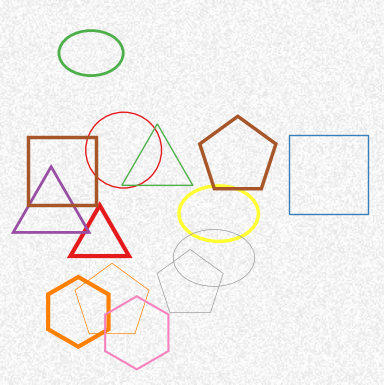[{"shape": "triangle", "thickness": 3, "radius": 0.44, "center": [0.259, 0.379]}, {"shape": "circle", "thickness": 1, "radius": 0.49, "center": [0.321, 0.61]}, {"shape": "square", "thickness": 1, "radius": 0.51, "center": [0.854, 0.546]}, {"shape": "triangle", "thickness": 1, "radius": 0.53, "center": [0.409, 0.572]}, {"shape": "oval", "thickness": 2, "radius": 0.42, "center": [0.237, 0.862]}, {"shape": "triangle", "thickness": 2, "radius": 0.57, "center": [0.133, 0.453]}, {"shape": "hexagon", "thickness": 3, "radius": 0.45, "center": [0.203, 0.19]}, {"shape": "pentagon", "thickness": 0.5, "radius": 0.51, "center": [0.291, 0.215]}, {"shape": "oval", "thickness": 2.5, "radius": 0.52, "center": [0.568, 0.445]}, {"shape": "square", "thickness": 2.5, "radius": 0.44, "center": [0.16, 0.557]}, {"shape": "pentagon", "thickness": 2.5, "radius": 0.52, "center": [0.618, 0.594]}, {"shape": "hexagon", "thickness": 1.5, "radius": 0.47, "center": [0.355, 0.136]}, {"shape": "pentagon", "thickness": 0.5, "radius": 0.45, "center": [0.494, 0.262]}, {"shape": "oval", "thickness": 0.5, "radius": 0.53, "center": [0.556, 0.33]}]